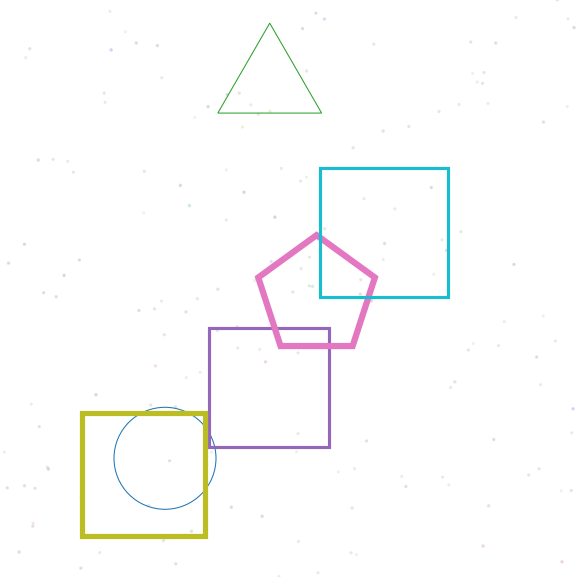[{"shape": "circle", "thickness": 0.5, "radius": 0.44, "center": [0.286, 0.206]}, {"shape": "triangle", "thickness": 0.5, "radius": 0.52, "center": [0.467, 0.855]}, {"shape": "square", "thickness": 1.5, "radius": 0.52, "center": [0.466, 0.328]}, {"shape": "pentagon", "thickness": 3, "radius": 0.53, "center": [0.548, 0.486]}, {"shape": "square", "thickness": 2.5, "radius": 0.53, "center": [0.249, 0.178]}, {"shape": "square", "thickness": 1.5, "radius": 0.56, "center": [0.665, 0.597]}]